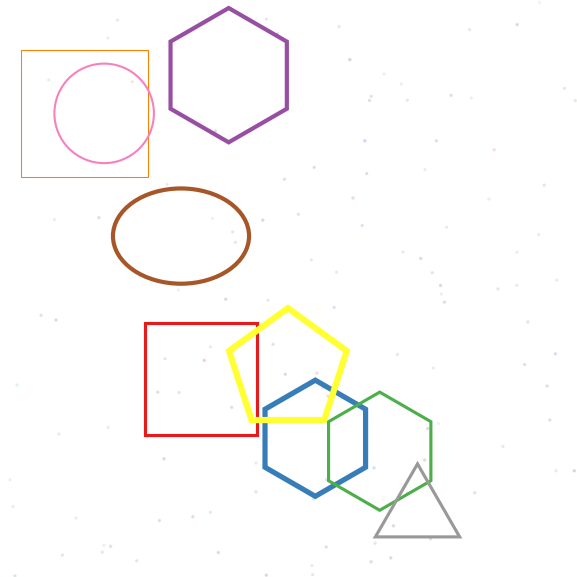[{"shape": "square", "thickness": 1.5, "radius": 0.49, "center": [0.348, 0.343]}, {"shape": "hexagon", "thickness": 2.5, "radius": 0.5, "center": [0.546, 0.24]}, {"shape": "hexagon", "thickness": 1.5, "radius": 0.51, "center": [0.658, 0.218]}, {"shape": "hexagon", "thickness": 2, "radius": 0.58, "center": [0.396, 0.869]}, {"shape": "square", "thickness": 0.5, "radius": 0.55, "center": [0.146, 0.803]}, {"shape": "pentagon", "thickness": 3, "radius": 0.54, "center": [0.499, 0.358]}, {"shape": "oval", "thickness": 2, "radius": 0.59, "center": [0.313, 0.59]}, {"shape": "circle", "thickness": 1, "radius": 0.43, "center": [0.18, 0.803]}, {"shape": "triangle", "thickness": 1.5, "radius": 0.42, "center": [0.723, 0.112]}]